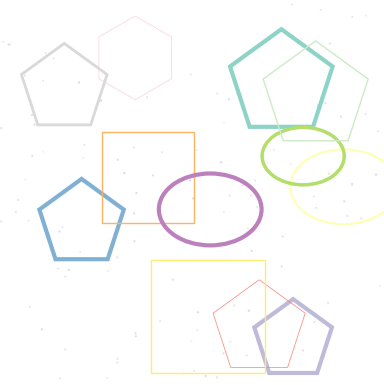[{"shape": "pentagon", "thickness": 3, "radius": 0.7, "center": [0.731, 0.784]}, {"shape": "oval", "thickness": 1.5, "radius": 0.69, "center": [0.893, 0.515]}, {"shape": "pentagon", "thickness": 3, "radius": 0.53, "center": [0.761, 0.117]}, {"shape": "pentagon", "thickness": 0.5, "radius": 0.63, "center": [0.673, 0.148]}, {"shape": "pentagon", "thickness": 3, "radius": 0.58, "center": [0.212, 0.42]}, {"shape": "square", "thickness": 1, "radius": 0.59, "center": [0.384, 0.539]}, {"shape": "oval", "thickness": 2.5, "radius": 0.53, "center": [0.788, 0.595]}, {"shape": "hexagon", "thickness": 0.5, "radius": 0.54, "center": [0.351, 0.85]}, {"shape": "pentagon", "thickness": 2, "radius": 0.58, "center": [0.167, 0.77]}, {"shape": "oval", "thickness": 3, "radius": 0.67, "center": [0.546, 0.456]}, {"shape": "pentagon", "thickness": 1, "radius": 0.72, "center": [0.82, 0.75]}, {"shape": "square", "thickness": 1, "radius": 0.74, "center": [0.54, 0.179]}]